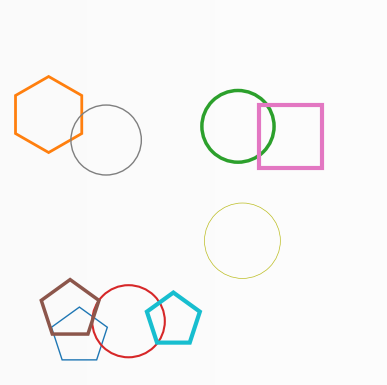[{"shape": "pentagon", "thickness": 1, "radius": 0.38, "center": [0.205, 0.127]}, {"shape": "hexagon", "thickness": 2, "radius": 0.49, "center": [0.126, 0.703]}, {"shape": "circle", "thickness": 2.5, "radius": 0.47, "center": [0.614, 0.672]}, {"shape": "circle", "thickness": 1.5, "radius": 0.47, "center": [0.332, 0.166]}, {"shape": "pentagon", "thickness": 2.5, "radius": 0.39, "center": [0.181, 0.196]}, {"shape": "square", "thickness": 3, "radius": 0.41, "center": [0.749, 0.645]}, {"shape": "circle", "thickness": 1, "radius": 0.45, "center": [0.274, 0.636]}, {"shape": "circle", "thickness": 0.5, "radius": 0.49, "center": [0.626, 0.375]}, {"shape": "pentagon", "thickness": 3, "radius": 0.36, "center": [0.447, 0.168]}]